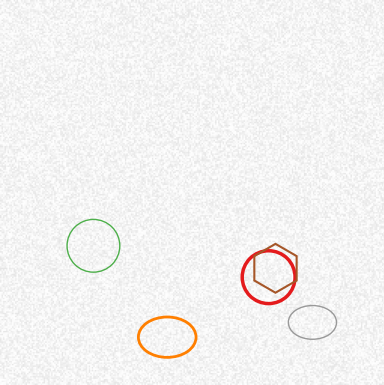[{"shape": "circle", "thickness": 2.5, "radius": 0.34, "center": [0.698, 0.28]}, {"shape": "circle", "thickness": 1, "radius": 0.34, "center": [0.243, 0.362]}, {"shape": "oval", "thickness": 2, "radius": 0.37, "center": [0.434, 0.124]}, {"shape": "hexagon", "thickness": 1.5, "radius": 0.32, "center": [0.716, 0.303]}, {"shape": "oval", "thickness": 1, "radius": 0.31, "center": [0.812, 0.163]}]